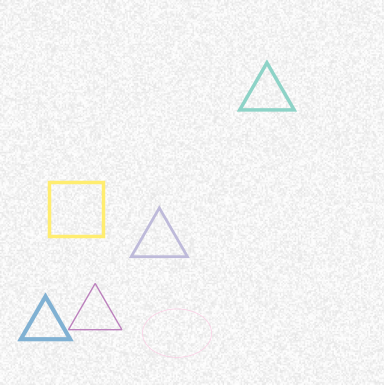[{"shape": "triangle", "thickness": 2.5, "radius": 0.41, "center": [0.693, 0.755]}, {"shape": "triangle", "thickness": 2, "radius": 0.42, "center": [0.414, 0.375]}, {"shape": "triangle", "thickness": 3, "radius": 0.37, "center": [0.118, 0.156]}, {"shape": "oval", "thickness": 0.5, "radius": 0.45, "center": [0.46, 0.135]}, {"shape": "triangle", "thickness": 1, "radius": 0.4, "center": [0.247, 0.184]}, {"shape": "square", "thickness": 2.5, "radius": 0.35, "center": [0.197, 0.457]}]